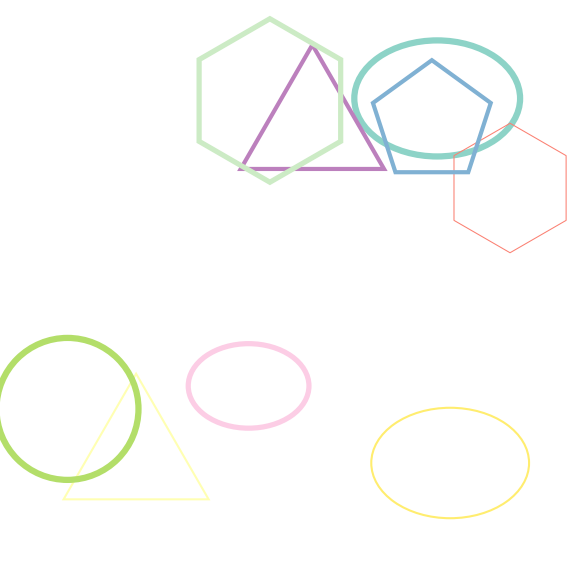[{"shape": "oval", "thickness": 3, "radius": 0.72, "center": [0.757, 0.829]}, {"shape": "triangle", "thickness": 1, "radius": 0.73, "center": [0.236, 0.207]}, {"shape": "hexagon", "thickness": 0.5, "radius": 0.56, "center": [0.883, 0.674]}, {"shape": "pentagon", "thickness": 2, "radius": 0.54, "center": [0.748, 0.788]}, {"shape": "circle", "thickness": 3, "radius": 0.61, "center": [0.117, 0.291]}, {"shape": "oval", "thickness": 2.5, "radius": 0.52, "center": [0.43, 0.331]}, {"shape": "triangle", "thickness": 2, "radius": 0.72, "center": [0.541, 0.778]}, {"shape": "hexagon", "thickness": 2.5, "radius": 0.71, "center": [0.467, 0.825]}, {"shape": "oval", "thickness": 1, "radius": 0.68, "center": [0.78, 0.197]}]